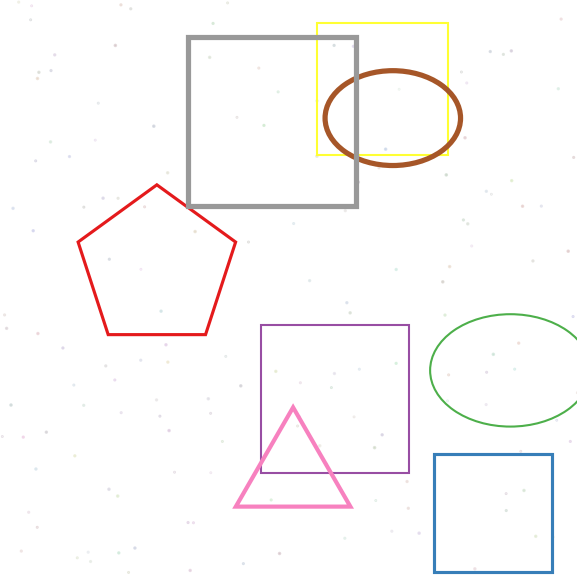[{"shape": "pentagon", "thickness": 1.5, "radius": 0.72, "center": [0.272, 0.536]}, {"shape": "square", "thickness": 1.5, "radius": 0.51, "center": [0.854, 0.111]}, {"shape": "oval", "thickness": 1, "radius": 0.69, "center": [0.884, 0.358]}, {"shape": "square", "thickness": 1, "radius": 0.64, "center": [0.58, 0.308]}, {"shape": "square", "thickness": 1, "radius": 0.57, "center": [0.662, 0.845]}, {"shape": "oval", "thickness": 2.5, "radius": 0.59, "center": [0.68, 0.795]}, {"shape": "triangle", "thickness": 2, "radius": 0.57, "center": [0.508, 0.179]}, {"shape": "square", "thickness": 2.5, "radius": 0.73, "center": [0.471, 0.789]}]